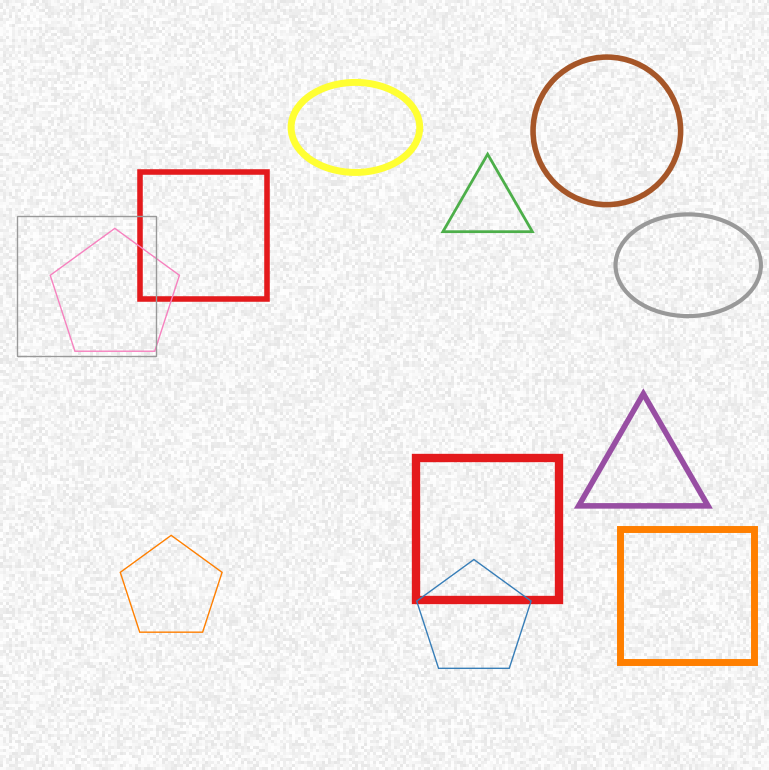[{"shape": "square", "thickness": 2, "radius": 0.41, "center": [0.264, 0.694]}, {"shape": "square", "thickness": 3, "radius": 0.46, "center": [0.633, 0.313]}, {"shape": "pentagon", "thickness": 0.5, "radius": 0.39, "center": [0.615, 0.195]}, {"shape": "triangle", "thickness": 1, "radius": 0.34, "center": [0.633, 0.733]}, {"shape": "triangle", "thickness": 2, "radius": 0.49, "center": [0.836, 0.392]}, {"shape": "pentagon", "thickness": 0.5, "radius": 0.35, "center": [0.222, 0.235]}, {"shape": "square", "thickness": 2.5, "radius": 0.43, "center": [0.892, 0.227]}, {"shape": "oval", "thickness": 2.5, "radius": 0.42, "center": [0.462, 0.835]}, {"shape": "circle", "thickness": 2, "radius": 0.48, "center": [0.788, 0.83]}, {"shape": "pentagon", "thickness": 0.5, "radius": 0.44, "center": [0.149, 0.615]}, {"shape": "square", "thickness": 0.5, "radius": 0.45, "center": [0.113, 0.629]}, {"shape": "oval", "thickness": 1.5, "radius": 0.47, "center": [0.894, 0.656]}]